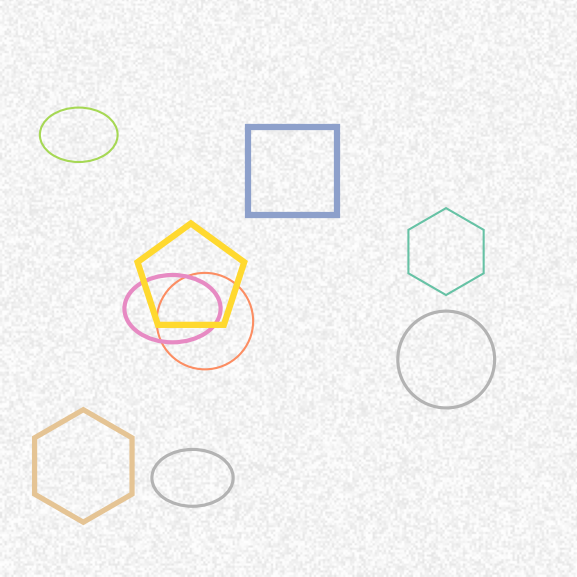[{"shape": "hexagon", "thickness": 1, "radius": 0.38, "center": [0.772, 0.563]}, {"shape": "circle", "thickness": 1, "radius": 0.42, "center": [0.355, 0.443]}, {"shape": "square", "thickness": 3, "radius": 0.38, "center": [0.507, 0.703]}, {"shape": "oval", "thickness": 2, "radius": 0.42, "center": [0.299, 0.465]}, {"shape": "oval", "thickness": 1, "radius": 0.34, "center": [0.136, 0.766]}, {"shape": "pentagon", "thickness": 3, "radius": 0.49, "center": [0.331, 0.515]}, {"shape": "hexagon", "thickness": 2.5, "radius": 0.49, "center": [0.144, 0.192]}, {"shape": "circle", "thickness": 1.5, "radius": 0.42, "center": [0.773, 0.377]}, {"shape": "oval", "thickness": 1.5, "radius": 0.35, "center": [0.333, 0.172]}]